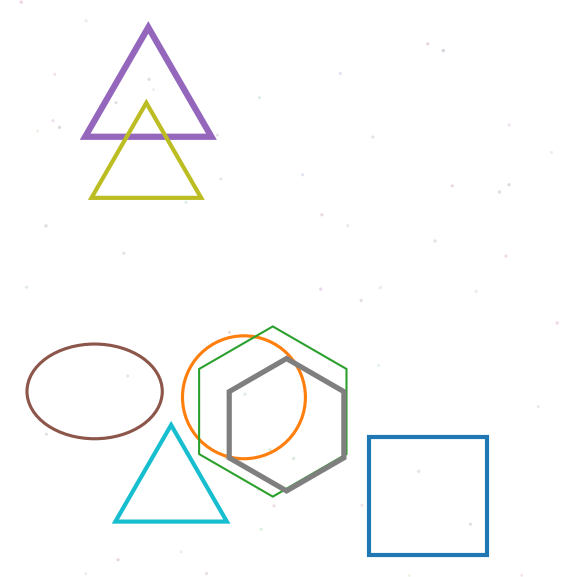[{"shape": "square", "thickness": 2, "radius": 0.51, "center": [0.741, 0.141]}, {"shape": "circle", "thickness": 1.5, "radius": 0.53, "center": [0.422, 0.311]}, {"shape": "hexagon", "thickness": 1, "radius": 0.74, "center": [0.472, 0.287]}, {"shape": "triangle", "thickness": 3, "radius": 0.63, "center": [0.257, 0.825]}, {"shape": "oval", "thickness": 1.5, "radius": 0.59, "center": [0.164, 0.321]}, {"shape": "hexagon", "thickness": 2.5, "radius": 0.57, "center": [0.496, 0.264]}, {"shape": "triangle", "thickness": 2, "radius": 0.55, "center": [0.253, 0.711]}, {"shape": "triangle", "thickness": 2, "radius": 0.56, "center": [0.296, 0.152]}]